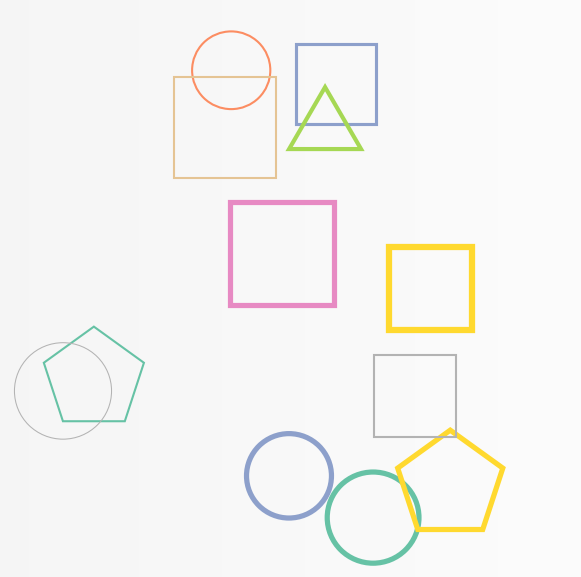[{"shape": "pentagon", "thickness": 1, "radius": 0.45, "center": [0.161, 0.343]}, {"shape": "circle", "thickness": 2.5, "radius": 0.39, "center": [0.642, 0.103]}, {"shape": "circle", "thickness": 1, "radius": 0.34, "center": [0.398, 0.877]}, {"shape": "square", "thickness": 1.5, "radius": 0.34, "center": [0.578, 0.853]}, {"shape": "circle", "thickness": 2.5, "radius": 0.37, "center": [0.497, 0.175]}, {"shape": "square", "thickness": 2.5, "radius": 0.45, "center": [0.485, 0.56]}, {"shape": "triangle", "thickness": 2, "radius": 0.36, "center": [0.559, 0.777]}, {"shape": "pentagon", "thickness": 2.5, "radius": 0.48, "center": [0.775, 0.159]}, {"shape": "square", "thickness": 3, "radius": 0.36, "center": [0.74, 0.499]}, {"shape": "square", "thickness": 1, "radius": 0.44, "center": [0.387, 0.778]}, {"shape": "circle", "thickness": 0.5, "radius": 0.42, "center": [0.108, 0.322]}, {"shape": "square", "thickness": 1, "radius": 0.35, "center": [0.715, 0.314]}]